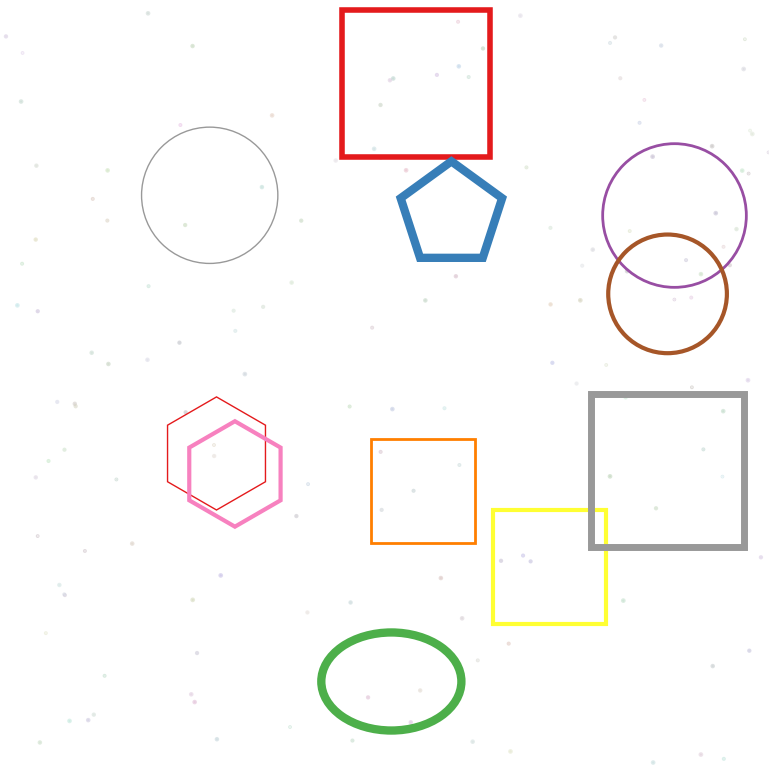[{"shape": "hexagon", "thickness": 0.5, "radius": 0.37, "center": [0.281, 0.411]}, {"shape": "square", "thickness": 2, "radius": 0.48, "center": [0.54, 0.892]}, {"shape": "pentagon", "thickness": 3, "radius": 0.35, "center": [0.586, 0.721]}, {"shape": "oval", "thickness": 3, "radius": 0.45, "center": [0.508, 0.115]}, {"shape": "circle", "thickness": 1, "radius": 0.47, "center": [0.876, 0.72]}, {"shape": "square", "thickness": 1, "radius": 0.34, "center": [0.549, 0.362]}, {"shape": "square", "thickness": 1.5, "radius": 0.37, "center": [0.714, 0.264]}, {"shape": "circle", "thickness": 1.5, "radius": 0.39, "center": [0.867, 0.618]}, {"shape": "hexagon", "thickness": 1.5, "radius": 0.34, "center": [0.305, 0.384]}, {"shape": "square", "thickness": 2.5, "radius": 0.5, "center": [0.867, 0.388]}, {"shape": "circle", "thickness": 0.5, "radius": 0.44, "center": [0.272, 0.746]}]